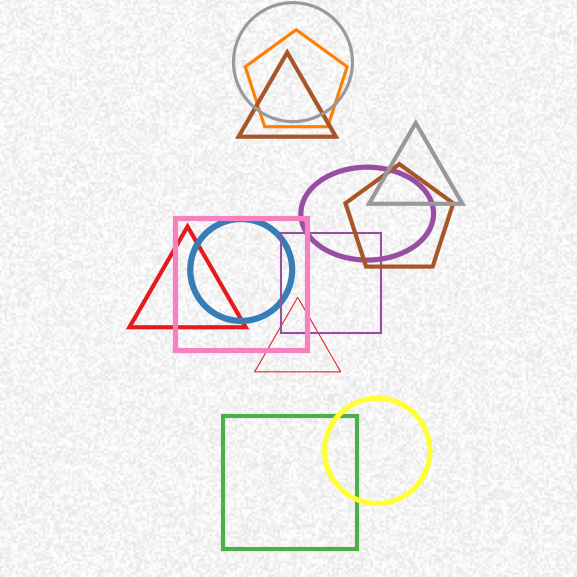[{"shape": "triangle", "thickness": 0.5, "radius": 0.43, "center": [0.515, 0.398]}, {"shape": "triangle", "thickness": 2, "radius": 0.58, "center": [0.325, 0.491]}, {"shape": "circle", "thickness": 3, "radius": 0.44, "center": [0.418, 0.532]}, {"shape": "square", "thickness": 2, "radius": 0.58, "center": [0.502, 0.164]}, {"shape": "square", "thickness": 1, "radius": 0.44, "center": [0.573, 0.509]}, {"shape": "oval", "thickness": 2.5, "radius": 0.57, "center": [0.636, 0.629]}, {"shape": "pentagon", "thickness": 1.5, "radius": 0.46, "center": [0.513, 0.855]}, {"shape": "circle", "thickness": 2.5, "radius": 0.46, "center": [0.653, 0.218]}, {"shape": "triangle", "thickness": 2, "radius": 0.49, "center": [0.497, 0.811]}, {"shape": "pentagon", "thickness": 2, "radius": 0.49, "center": [0.692, 0.617]}, {"shape": "square", "thickness": 2.5, "radius": 0.57, "center": [0.417, 0.508]}, {"shape": "triangle", "thickness": 2, "radius": 0.47, "center": [0.72, 0.693]}, {"shape": "circle", "thickness": 1.5, "radius": 0.52, "center": [0.507, 0.892]}]